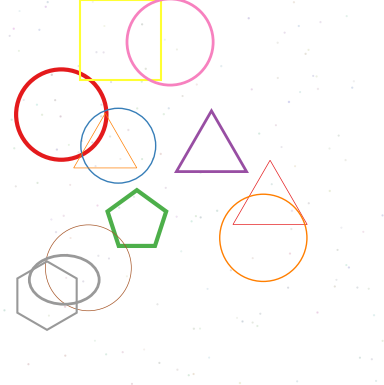[{"shape": "circle", "thickness": 3, "radius": 0.59, "center": [0.159, 0.702]}, {"shape": "triangle", "thickness": 0.5, "radius": 0.56, "center": [0.701, 0.473]}, {"shape": "circle", "thickness": 1, "radius": 0.49, "center": [0.307, 0.622]}, {"shape": "pentagon", "thickness": 3, "radius": 0.4, "center": [0.355, 0.426]}, {"shape": "triangle", "thickness": 2, "radius": 0.53, "center": [0.549, 0.607]}, {"shape": "triangle", "thickness": 0.5, "radius": 0.47, "center": [0.273, 0.611]}, {"shape": "circle", "thickness": 1, "radius": 0.57, "center": [0.684, 0.382]}, {"shape": "square", "thickness": 1.5, "radius": 0.52, "center": [0.313, 0.896]}, {"shape": "circle", "thickness": 0.5, "radius": 0.56, "center": [0.23, 0.304]}, {"shape": "circle", "thickness": 2, "radius": 0.56, "center": [0.442, 0.891]}, {"shape": "oval", "thickness": 2, "radius": 0.45, "center": [0.167, 0.273]}, {"shape": "hexagon", "thickness": 1.5, "radius": 0.44, "center": [0.122, 0.232]}]